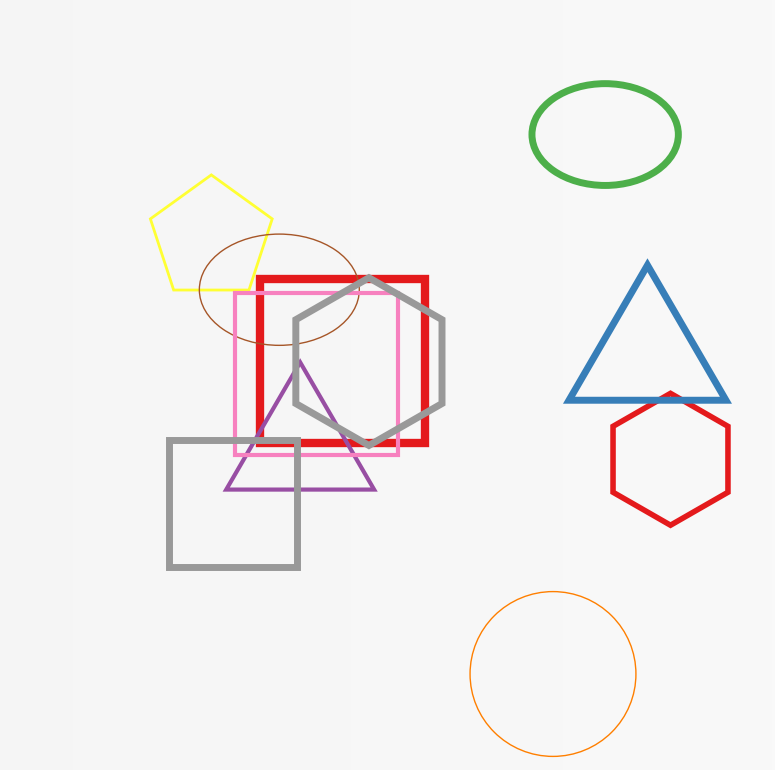[{"shape": "hexagon", "thickness": 2, "radius": 0.43, "center": [0.865, 0.404]}, {"shape": "square", "thickness": 3, "radius": 0.53, "center": [0.441, 0.531]}, {"shape": "triangle", "thickness": 2.5, "radius": 0.58, "center": [0.835, 0.539]}, {"shape": "oval", "thickness": 2.5, "radius": 0.47, "center": [0.781, 0.825]}, {"shape": "triangle", "thickness": 1.5, "radius": 0.55, "center": [0.387, 0.419]}, {"shape": "circle", "thickness": 0.5, "radius": 0.54, "center": [0.714, 0.125]}, {"shape": "pentagon", "thickness": 1, "radius": 0.41, "center": [0.273, 0.69]}, {"shape": "oval", "thickness": 0.5, "radius": 0.52, "center": [0.36, 0.624]}, {"shape": "square", "thickness": 1.5, "radius": 0.52, "center": [0.408, 0.515]}, {"shape": "hexagon", "thickness": 2.5, "radius": 0.54, "center": [0.476, 0.53]}, {"shape": "square", "thickness": 2.5, "radius": 0.41, "center": [0.3, 0.346]}]